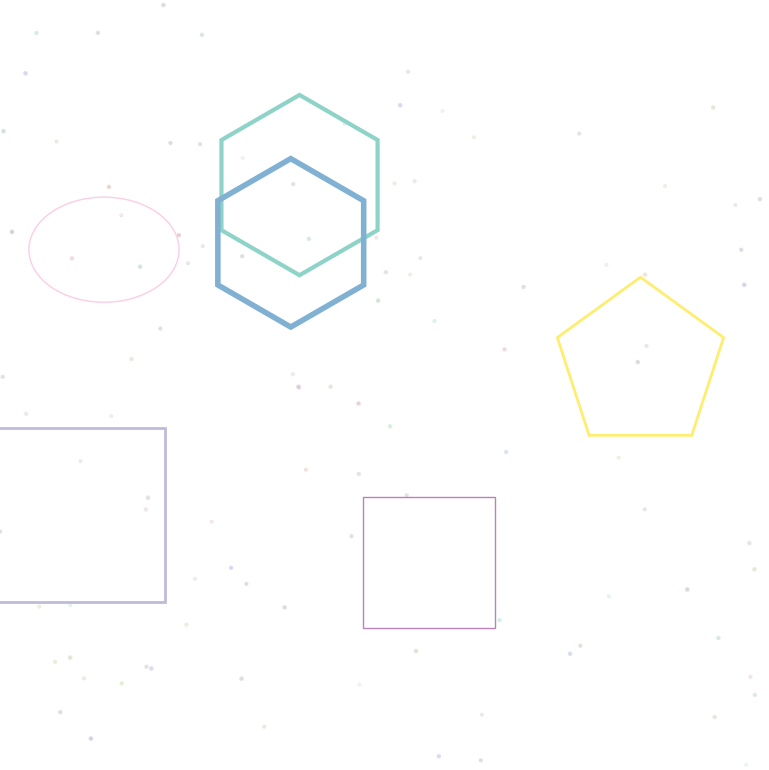[{"shape": "hexagon", "thickness": 1.5, "radius": 0.59, "center": [0.389, 0.76]}, {"shape": "square", "thickness": 1, "radius": 0.56, "center": [0.102, 0.331]}, {"shape": "hexagon", "thickness": 2, "radius": 0.55, "center": [0.378, 0.685]}, {"shape": "oval", "thickness": 0.5, "radius": 0.49, "center": [0.135, 0.676]}, {"shape": "square", "thickness": 0.5, "radius": 0.43, "center": [0.557, 0.269]}, {"shape": "pentagon", "thickness": 1, "radius": 0.57, "center": [0.832, 0.527]}]